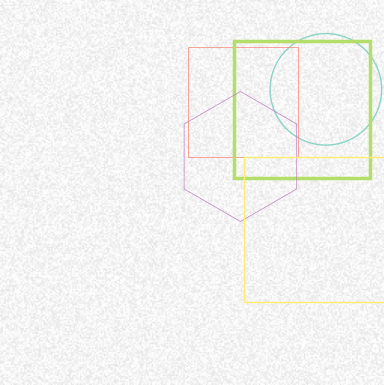[{"shape": "circle", "thickness": 1, "radius": 0.72, "center": [0.846, 0.768]}, {"shape": "square", "thickness": 0.5, "radius": 0.71, "center": [0.632, 0.734]}, {"shape": "square", "thickness": 2.5, "radius": 0.89, "center": [0.785, 0.715]}, {"shape": "hexagon", "thickness": 0.5, "radius": 0.84, "center": [0.624, 0.593]}, {"shape": "square", "thickness": 1, "radius": 0.94, "center": [0.822, 0.404]}]